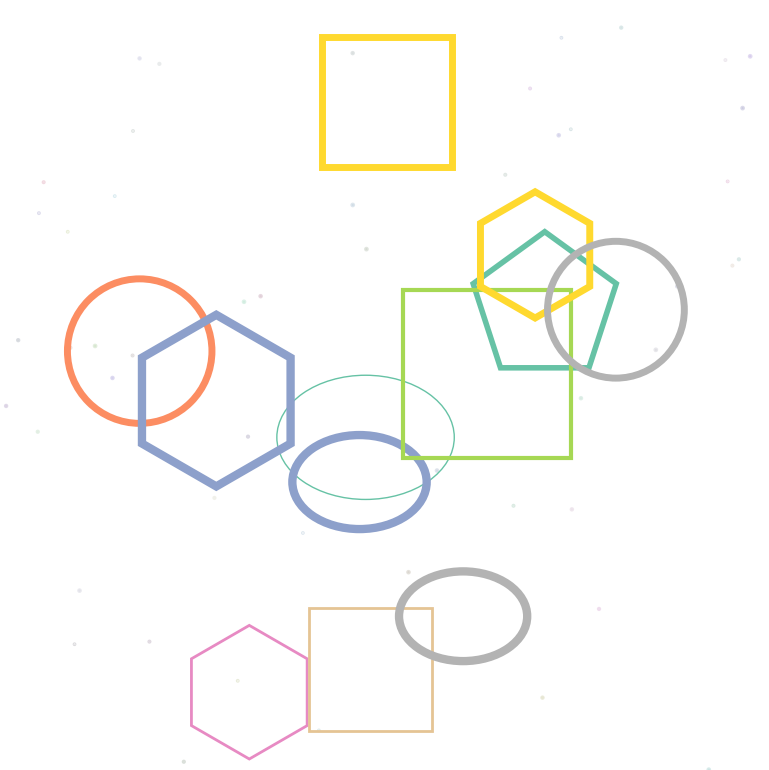[{"shape": "oval", "thickness": 0.5, "radius": 0.58, "center": [0.475, 0.432]}, {"shape": "pentagon", "thickness": 2, "radius": 0.49, "center": [0.707, 0.601]}, {"shape": "circle", "thickness": 2.5, "radius": 0.47, "center": [0.181, 0.544]}, {"shape": "oval", "thickness": 3, "radius": 0.44, "center": [0.467, 0.374]}, {"shape": "hexagon", "thickness": 3, "radius": 0.56, "center": [0.281, 0.48]}, {"shape": "hexagon", "thickness": 1, "radius": 0.43, "center": [0.324, 0.101]}, {"shape": "square", "thickness": 1.5, "radius": 0.55, "center": [0.633, 0.514]}, {"shape": "square", "thickness": 2.5, "radius": 0.42, "center": [0.502, 0.868]}, {"shape": "hexagon", "thickness": 2.5, "radius": 0.41, "center": [0.695, 0.669]}, {"shape": "square", "thickness": 1, "radius": 0.4, "center": [0.481, 0.131]}, {"shape": "oval", "thickness": 3, "radius": 0.42, "center": [0.601, 0.2]}, {"shape": "circle", "thickness": 2.5, "radius": 0.44, "center": [0.8, 0.598]}]